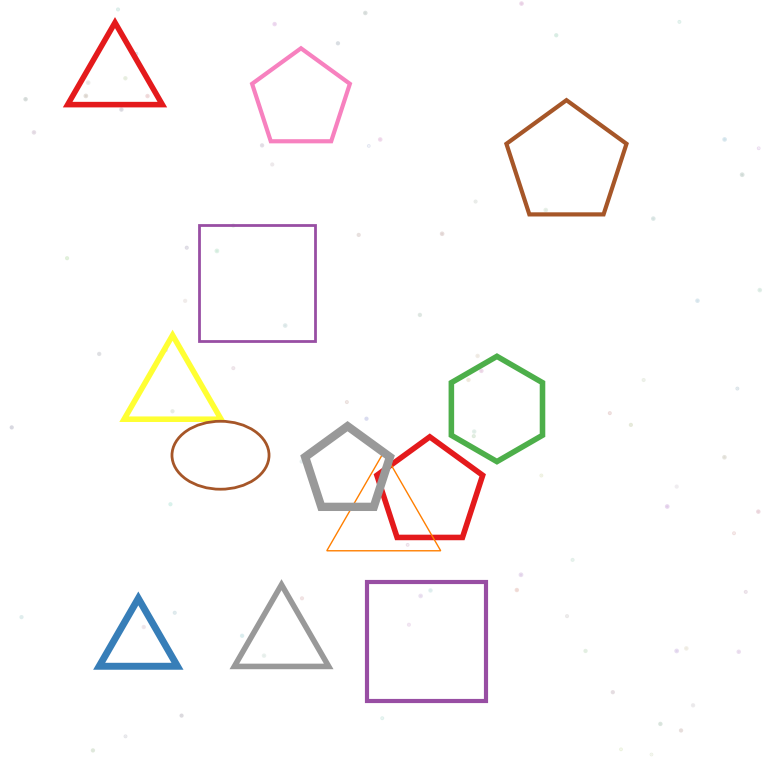[{"shape": "pentagon", "thickness": 2, "radius": 0.36, "center": [0.558, 0.36]}, {"shape": "triangle", "thickness": 2, "radius": 0.35, "center": [0.149, 0.9]}, {"shape": "triangle", "thickness": 2.5, "radius": 0.29, "center": [0.18, 0.164]}, {"shape": "hexagon", "thickness": 2, "radius": 0.34, "center": [0.645, 0.469]}, {"shape": "square", "thickness": 1, "radius": 0.38, "center": [0.334, 0.632]}, {"shape": "square", "thickness": 1.5, "radius": 0.39, "center": [0.554, 0.167]}, {"shape": "triangle", "thickness": 0.5, "radius": 0.43, "center": [0.498, 0.327]}, {"shape": "triangle", "thickness": 2, "radius": 0.36, "center": [0.224, 0.492]}, {"shape": "pentagon", "thickness": 1.5, "radius": 0.41, "center": [0.736, 0.788]}, {"shape": "oval", "thickness": 1, "radius": 0.32, "center": [0.286, 0.409]}, {"shape": "pentagon", "thickness": 1.5, "radius": 0.33, "center": [0.391, 0.871]}, {"shape": "triangle", "thickness": 2, "radius": 0.35, "center": [0.366, 0.17]}, {"shape": "pentagon", "thickness": 3, "radius": 0.29, "center": [0.451, 0.389]}]